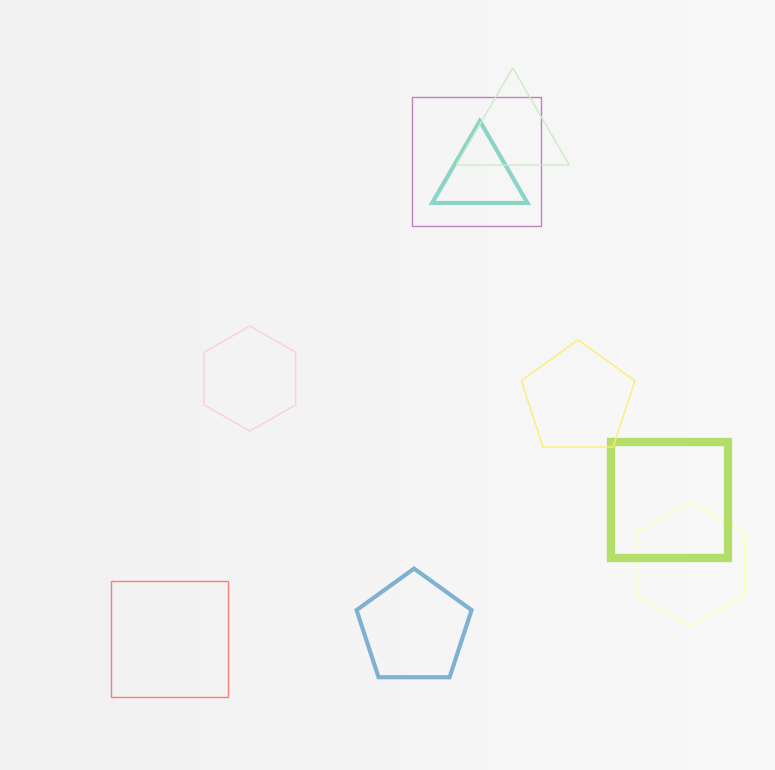[{"shape": "triangle", "thickness": 1.5, "radius": 0.35, "center": [0.619, 0.772]}, {"shape": "hexagon", "thickness": 0.5, "radius": 0.4, "center": [0.891, 0.267]}, {"shape": "square", "thickness": 0.5, "radius": 0.38, "center": [0.219, 0.17]}, {"shape": "pentagon", "thickness": 1.5, "radius": 0.39, "center": [0.534, 0.184]}, {"shape": "square", "thickness": 3, "radius": 0.38, "center": [0.863, 0.351]}, {"shape": "hexagon", "thickness": 0.5, "radius": 0.34, "center": [0.322, 0.508]}, {"shape": "square", "thickness": 0.5, "radius": 0.42, "center": [0.615, 0.79]}, {"shape": "triangle", "thickness": 0.5, "radius": 0.42, "center": [0.662, 0.828]}, {"shape": "pentagon", "thickness": 0.5, "radius": 0.38, "center": [0.746, 0.482]}]